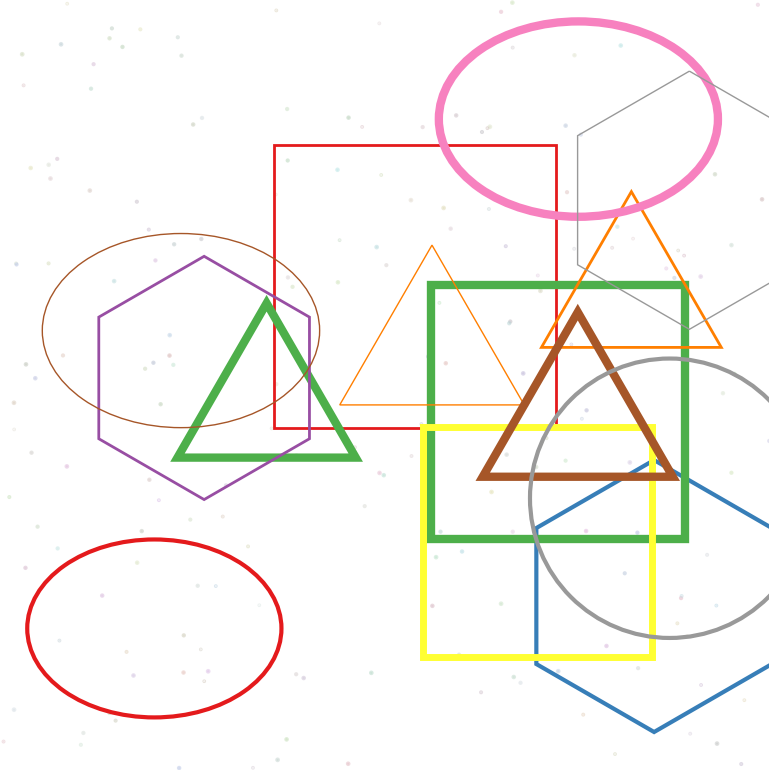[{"shape": "oval", "thickness": 1.5, "radius": 0.83, "center": [0.2, 0.184]}, {"shape": "square", "thickness": 1, "radius": 0.92, "center": [0.539, 0.628]}, {"shape": "hexagon", "thickness": 1.5, "radius": 0.88, "center": [0.849, 0.226]}, {"shape": "square", "thickness": 3, "radius": 0.82, "center": [0.724, 0.465]}, {"shape": "triangle", "thickness": 3, "radius": 0.67, "center": [0.346, 0.473]}, {"shape": "hexagon", "thickness": 1, "radius": 0.79, "center": [0.265, 0.509]}, {"shape": "triangle", "thickness": 1, "radius": 0.67, "center": [0.82, 0.616]}, {"shape": "triangle", "thickness": 0.5, "radius": 0.69, "center": [0.561, 0.543]}, {"shape": "square", "thickness": 2.5, "radius": 0.74, "center": [0.698, 0.296]}, {"shape": "oval", "thickness": 0.5, "radius": 0.9, "center": [0.235, 0.571]}, {"shape": "triangle", "thickness": 3, "radius": 0.71, "center": [0.75, 0.452]}, {"shape": "oval", "thickness": 3, "radius": 0.91, "center": [0.751, 0.845]}, {"shape": "hexagon", "thickness": 0.5, "radius": 0.84, "center": [0.895, 0.74]}, {"shape": "circle", "thickness": 1.5, "radius": 0.91, "center": [0.87, 0.353]}]